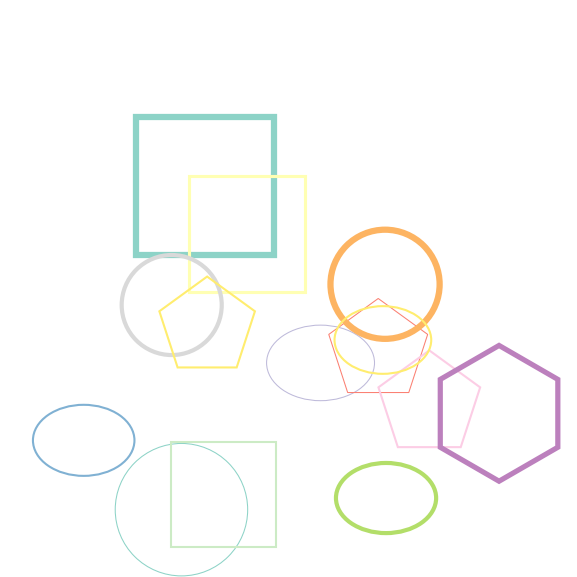[{"shape": "square", "thickness": 3, "radius": 0.6, "center": [0.355, 0.677]}, {"shape": "circle", "thickness": 0.5, "radius": 0.57, "center": [0.314, 0.117]}, {"shape": "square", "thickness": 1.5, "radius": 0.5, "center": [0.428, 0.594]}, {"shape": "oval", "thickness": 0.5, "radius": 0.47, "center": [0.555, 0.371]}, {"shape": "pentagon", "thickness": 0.5, "radius": 0.45, "center": [0.655, 0.392]}, {"shape": "oval", "thickness": 1, "radius": 0.44, "center": [0.145, 0.237]}, {"shape": "circle", "thickness": 3, "radius": 0.47, "center": [0.667, 0.507]}, {"shape": "oval", "thickness": 2, "radius": 0.43, "center": [0.668, 0.137]}, {"shape": "pentagon", "thickness": 1, "radius": 0.46, "center": [0.743, 0.3]}, {"shape": "circle", "thickness": 2, "radius": 0.43, "center": [0.297, 0.471]}, {"shape": "hexagon", "thickness": 2.5, "radius": 0.59, "center": [0.864, 0.283]}, {"shape": "square", "thickness": 1, "radius": 0.46, "center": [0.387, 0.143]}, {"shape": "oval", "thickness": 1, "radius": 0.42, "center": [0.663, 0.41]}, {"shape": "pentagon", "thickness": 1, "radius": 0.44, "center": [0.359, 0.433]}]